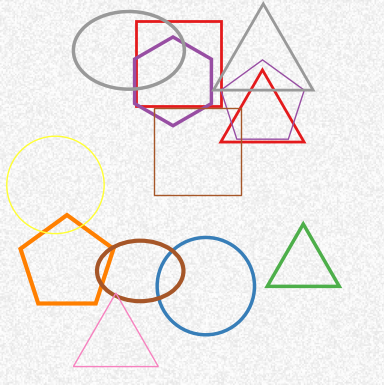[{"shape": "square", "thickness": 2, "radius": 0.55, "center": [0.463, 0.835]}, {"shape": "triangle", "thickness": 2, "radius": 0.62, "center": [0.682, 0.694]}, {"shape": "circle", "thickness": 2.5, "radius": 0.63, "center": [0.535, 0.257]}, {"shape": "triangle", "thickness": 2.5, "radius": 0.54, "center": [0.788, 0.31]}, {"shape": "pentagon", "thickness": 1, "radius": 0.57, "center": [0.682, 0.731]}, {"shape": "hexagon", "thickness": 2.5, "radius": 0.58, "center": [0.449, 0.789]}, {"shape": "pentagon", "thickness": 3, "radius": 0.64, "center": [0.174, 0.314]}, {"shape": "circle", "thickness": 1, "radius": 0.63, "center": [0.144, 0.52]}, {"shape": "square", "thickness": 1, "radius": 0.56, "center": [0.513, 0.607]}, {"shape": "oval", "thickness": 3, "radius": 0.56, "center": [0.364, 0.296]}, {"shape": "triangle", "thickness": 1, "radius": 0.64, "center": [0.301, 0.112]}, {"shape": "triangle", "thickness": 2, "radius": 0.75, "center": [0.684, 0.841]}, {"shape": "oval", "thickness": 2.5, "radius": 0.72, "center": [0.335, 0.869]}]